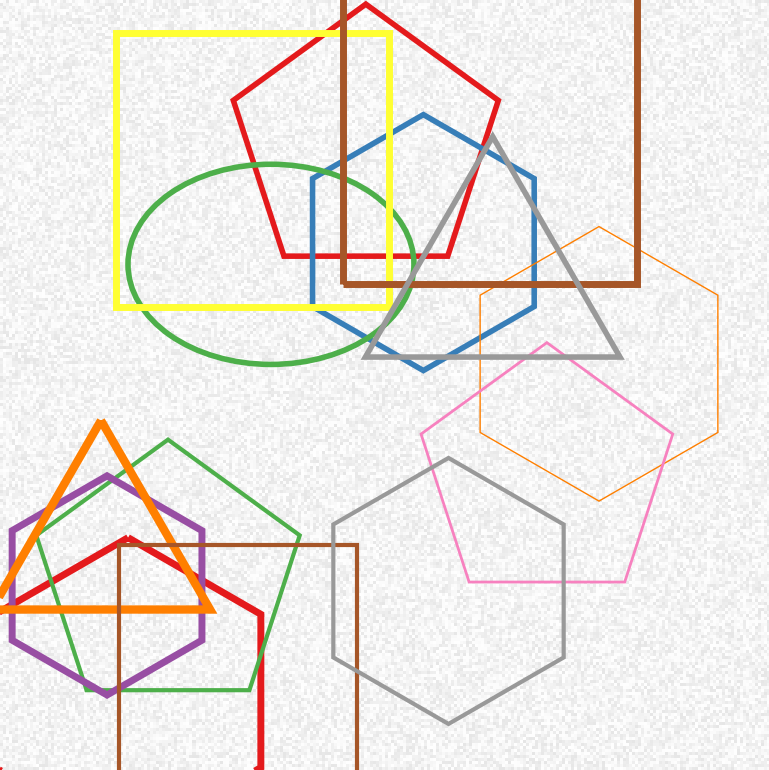[{"shape": "pentagon", "thickness": 2, "radius": 0.9, "center": [0.475, 0.814]}, {"shape": "hexagon", "thickness": 2.5, "radius": 1.0, "center": [0.166, 0.103]}, {"shape": "hexagon", "thickness": 2, "radius": 0.83, "center": [0.55, 0.685]}, {"shape": "pentagon", "thickness": 1.5, "radius": 0.9, "center": [0.218, 0.249]}, {"shape": "oval", "thickness": 2, "radius": 0.93, "center": [0.352, 0.657]}, {"shape": "hexagon", "thickness": 2.5, "radius": 0.71, "center": [0.139, 0.24]}, {"shape": "triangle", "thickness": 3, "radius": 0.82, "center": [0.131, 0.29]}, {"shape": "hexagon", "thickness": 0.5, "radius": 0.89, "center": [0.778, 0.527]}, {"shape": "square", "thickness": 2.5, "radius": 0.89, "center": [0.328, 0.779]}, {"shape": "square", "thickness": 2.5, "radius": 0.95, "center": [0.637, 0.823]}, {"shape": "square", "thickness": 1.5, "radius": 0.77, "center": [0.309, 0.138]}, {"shape": "pentagon", "thickness": 1, "radius": 0.86, "center": [0.71, 0.383]}, {"shape": "hexagon", "thickness": 1.5, "radius": 0.86, "center": [0.582, 0.233]}, {"shape": "triangle", "thickness": 2, "radius": 0.95, "center": [0.64, 0.632]}]